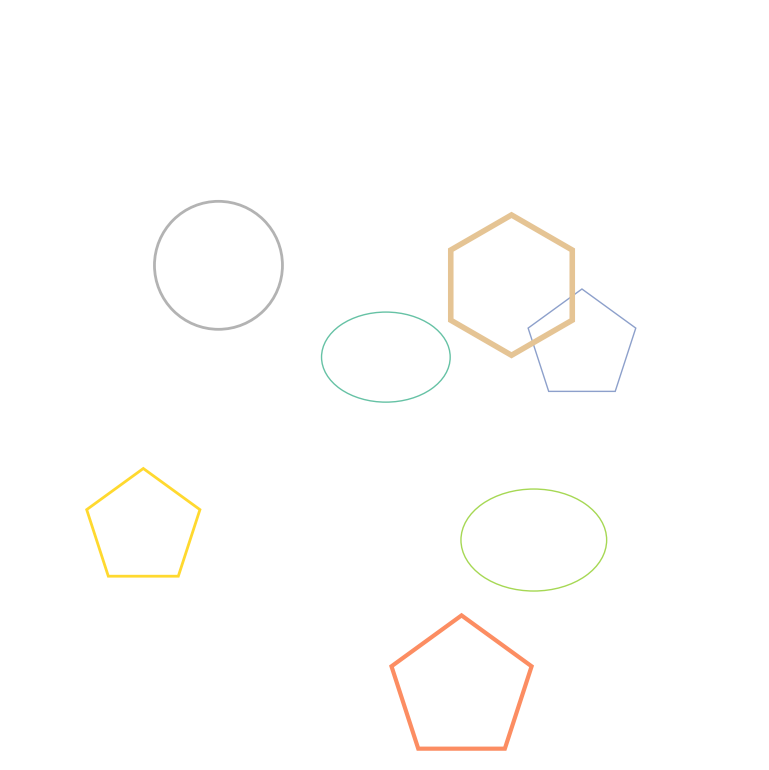[{"shape": "oval", "thickness": 0.5, "radius": 0.42, "center": [0.501, 0.536]}, {"shape": "pentagon", "thickness": 1.5, "radius": 0.48, "center": [0.599, 0.105]}, {"shape": "pentagon", "thickness": 0.5, "radius": 0.37, "center": [0.756, 0.551]}, {"shape": "oval", "thickness": 0.5, "radius": 0.47, "center": [0.693, 0.299]}, {"shape": "pentagon", "thickness": 1, "radius": 0.39, "center": [0.186, 0.314]}, {"shape": "hexagon", "thickness": 2, "radius": 0.46, "center": [0.664, 0.63]}, {"shape": "circle", "thickness": 1, "radius": 0.42, "center": [0.284, 0.655]}]